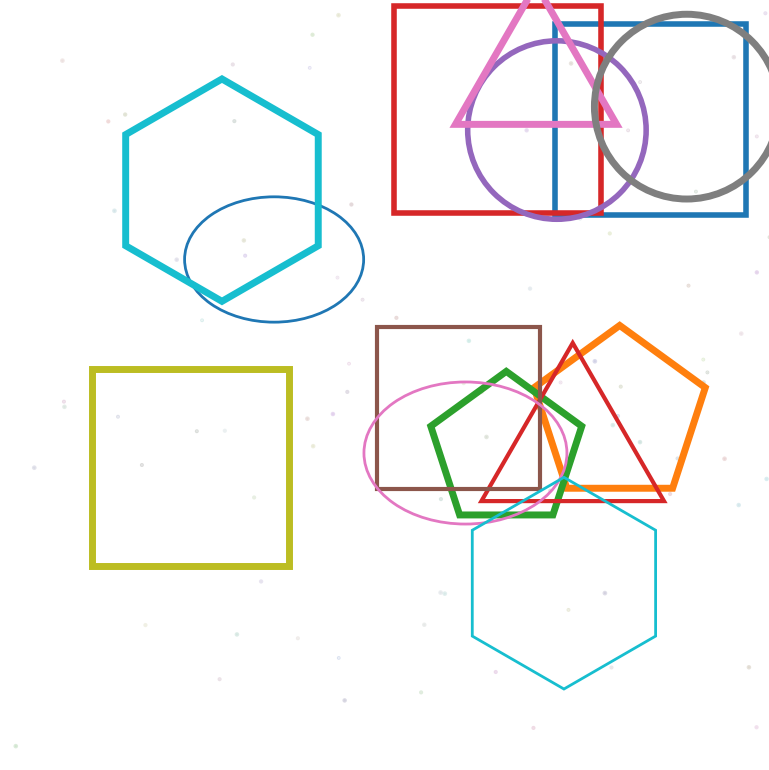[{"shape": "oval", "thickness": 1, "radius": 0.58, "center": [0.356, 0.663]}, {"shape": "square", "thickness": 2, "radius": 0.62, "center": [0.845, 0.844]}, {"shape": "pentagon", "thickness": 2.5, "radius": 0.58, "center": [0.805, 0.46]}, {"shape": "pentagon", "thickness": 2.5, "radius": 0.52, "center": [0.657, 0.415]}, {"shape": "triangle", "thickness": 1.5, "radius": 0.68, "center": [0.744, 0.418]}, {"shape": "square", "thickness": 2, "radius": 0.67, "center": [0.646, 0.858]}, {"shape": "circle", "thickness": 2, "radius": 0.58, "center": [0.723, 0.831]}, {"shape": "square", "thickness": 1.5, "radius": 0.53, "center": [0.596, 0.47]}, {"shape": "triangle", "thickness": 2.5, "radius": 0.6, "center": [0.696, 0.899]}, {"shape": "oval", "thickness": 1, "radius": 0.66, "center": [0.604, 0.412]}, {"shape": "circle", "thickness": 2.5, "radius": 0.6, "center": [0.892, 0.862]}, {"shape": "square", "thickness": 2.5, "radius": 0.64, "center": [0.247, 0.393]}, {"shape": "hexagon", "thickness": 1, "radius": 0.69, "center": [0.732, 0.243]}, {"shape": "hexagon", "thickness": 2.5, "radius": 0.72, "center": [0.288, 0.753]}]